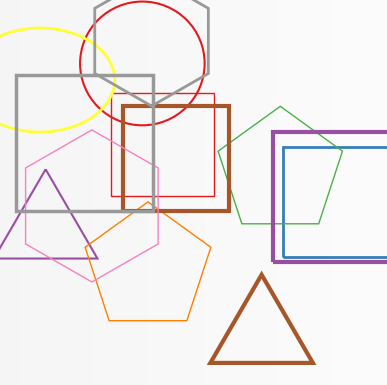[{"shape": "circle", "thickness": 1.5, "radius": 0.8, "center": [0.367, 0.835]}, {"shape": "square", "thickness": 1, "radius": 0.67, "center": [0.419, 0.625]}, {"shape": "square", "thickness": 2, "radius": 0.72, "center": [0.874, 0.475]}, {"shape": "pentagon", "thickness": 1, "radius": 0.84, "center": [0.723, 0.555]}, {"shape": "square", "thickness": 3, "radius": 0.84, "center": [0.873, 0.488]}, {"shape": "triangle", "thickness": 1.5, "radius": 0.77, "center": [0.118, 0.406]}, {"shape": "pentagon", "thickness": 1, "radius": 0.85, "center": [0.382, 0.305]}, {"shape": "oval", "thickness": 2, "radius": 0.97, "center": [0.103, 0.792]}, {"shape": "square", "thickness": 3, "radius": 0.68, "center": [0.454, 0.588]}, {"shape": "triangle", "thickness": 3, "radius": 0.76, "center": [0.675, 0.134]}, {"shape": "hexagon", "thickness": 1, "radius": 0.99, "center": [0.237, 0.465]}, {"shape": "hexagon", "thickness": 2, "radius": 0.85, "center": [0.391, 0.894]}, {"shape": "square", "thickness": 2.5, "radius": 0.88, "center": [0.219, 0.629]}]